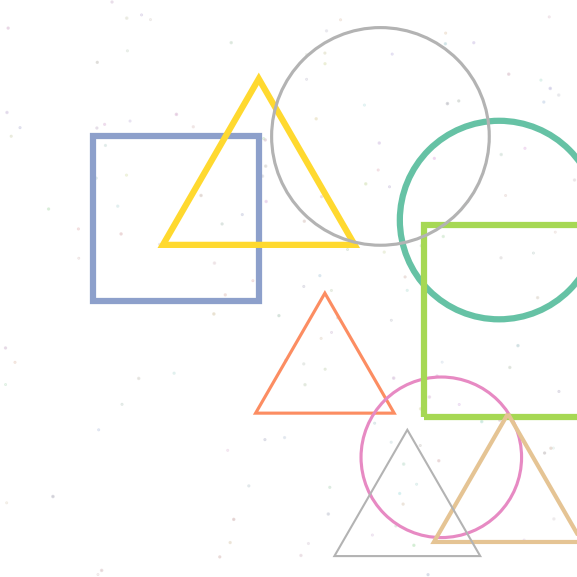[{"shape": "circle", "thickness": 3, "radius": 0.86, "center": [0.864, 0.618]}, {"shape": "triangle", "thickness": 1.5, "radius": 0.69, "center": [0.563, 0.353]}, {"shape": "square", "thickness": 3, "radius": 0.72, "center": [0.305, 0.621]}, {"shape": "circle", "thickness": 1.5, "radius": 0.7, "center": [0.764, 0.207]}, {"shape": "square", "thickness": 3, "radius": 0.83, "center": [0.899, 0.443]}, {"shape": "triangle", "thickness": 3, "radius": 0.96, "center": [0.448, 0.671]}, {"shape": "triangle", "thickness": 2, "radius": 0.74, "center": [0.88, 0.135]}, {"shape": "circle", "thickness": 1.5, "radius": 0.94, "center": [0.659, 0.763]}, {"shape": "triangle", "thickness": 1, "radius": 0.73, "center": [0.705, 0.109]}]